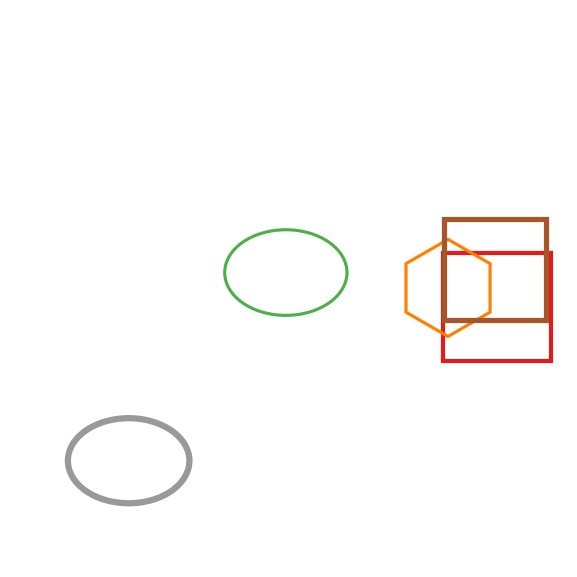[{"shape": "square", "thickness": 2, "radius": 0.47, "center": [0.86, 0.468]}, {"shape": "oval", "thickness": 1.5, "radius": 0.53, "center": [0.495, 0.527]}, {"shape": "hexagon", "thickness": 1.5, "radius": 0.42, "center": [0.776, 0.501]}, {"shape": "square", "thickness": 2.5, "radius": 0.44, "center": [0.857, 0.533]}, {"shape": "oval", "thickness": 3, "radius": 0.53, "center": [0.223, 0.201]}]